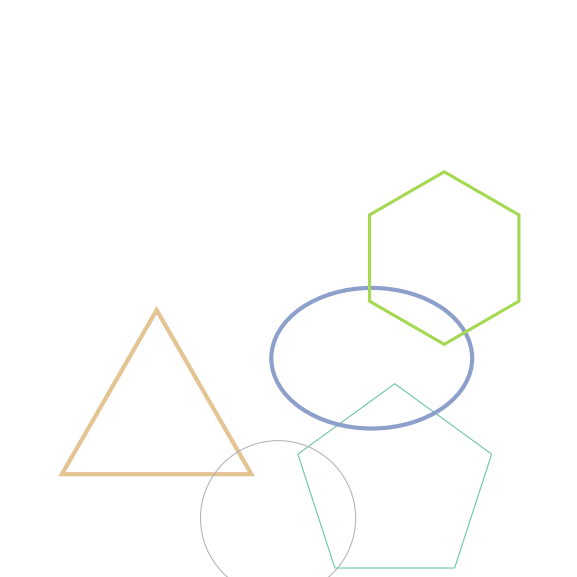[{"shape": "pentagon", "thickness": 0.5, "radius": 0.88, "center": [0.684, 0.158]}, {"shape": "oval", "thickness": 2, "radius": 0.87, "center": [0.644, 0.379]}, {"shape": "hexagon", "thickness": 1.5, "radius": 0.75, "center": [0.769, 0.552]}, {"shape": "triangle", "thickness": 2, "radius": 0.95, "center": [0.271, 0.273]}, {"shape": "circle", "thickness": 0.5, "radius": 0.67, "center": [0.482, 0.102]}]